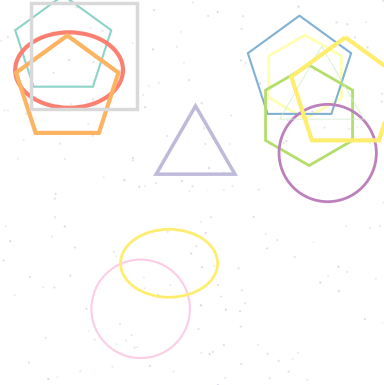[{"shape": "pentagon", "thickness": 1.5, "radius": 0.66, "center": [0.164, 0.881]}, {"shape": "hexagon", "thickness": 2, "radius": 0.54, "center": [0.792, 0.8]}, {"shape": "triangle", "thickness": 2.5, "radius": 0.59, "center": [0.508, 0.607]}, {"shape": "oval", "thickness": 3, "radius": 0.7, "center": [0.179, 0.818]}, {"shape": "pentagon", "thickness": 1.5, "radius": 0.7, "center": [0.778, 0.818]}, {"shape": "pentagon", "thickness": 3, "radius": 0.7, "center": [0.175, 0.768]}, {"shape": "hexagon", "thickness": 2, "radius": 0.65, "center": [0.803, 0.701]}, {"shape": "circle", "thickness": 1.5, "radius": 0.64, "center": [0.365, 0.198]}, {"shape": "square", "thickness": 2.5, "radius": 0.69, "center": [0.219, 0.853]}, {"shape": "circle", "thickness": 2, "radius": 0.63, "center": [0.851, 0.602]}, {"shape": "triangle", "thickness": 0.5, "radius": 0.63, "center": [0.836, 0.754]}, {"shape": "pentagon", "thickness": 3, "radius": 0.74, "center": [0.897, 0.755]}, {"shape": "oval", "thickness": 2, "radius": 0.63, "center": [0.439, 0.316]}]